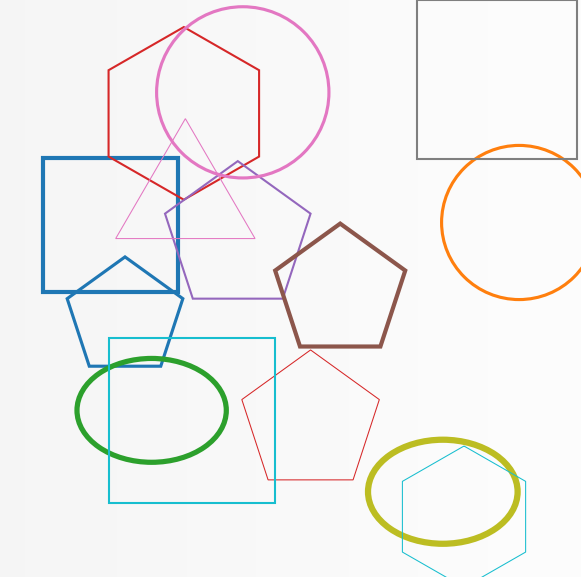[{"shape": "pentagon", "thickness": 1.5, "radius": 0.52, "center": [0.215, 0.45]}, {"shape": "square", "thickness": 2, "radius": 0.58, "center": [0.19, 0.61]}, {"shape": "circle", "thickness": 1.5, "radius": 0.67, "center": [0.893, 0.614]}, {"shape": "oval", "thickness": 2.5, "radius": 0.64, "center": [0.261, 0.289]}, {"shape": "pentagon", "thickness": 0.5, "radius": 0.62, "center": [0.534, 0.269]}, {"shape": "hexagon", "thickness": 1, "radius": 0.75, "center": [0.316, 0.803]}, {"shape": "pentagon", "thickness": 1, "radius": 0.66, "center": [0.409, 0.588]}, {"shape": "pentagon", "thickness": 2, "radius": 0.59, "center": [0.585, 0.494]}, {"shape": "circle", "thickness": 1.5, "radius": 0.74, "center": [0.418, 0.839]}, {"shape": "triangle", "thickness": 0.5, "radius": 0.69, "center": [0.319, 0.655]}, {"shape": "square", "thickness": 1, "radius": 0.69, "center": [0.855, 0.862]}, {"shape": "oval", "thickness": 3, "radius": 0.64, "center": [0.762, 0.148]}, {"shape": "hexagon", "thickness": 0.5, "radius": 0.61, "center": [0.798, 0.104]}, {"shape": "square", "thickness": 1, "radius": 0.72, "center": [0.33, 0.271]}]